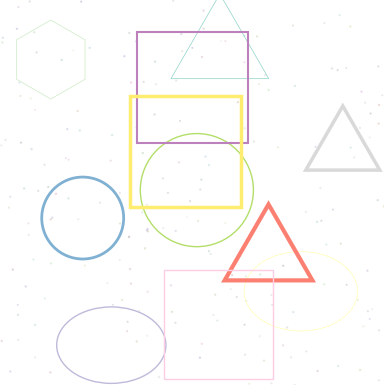[{"shape": "triangle", "thickness": 0.5, "radius": 0.73, "center": [0.571, 0.869]}, {"shape": "oval", "thickness": 0.5, "radius": 0.74, "center": [0.781, 0.243]}, {"shape": "oval", "thickness": 1, "radius": 0.71, "center": [0.289, 0.103]}, {"shape": "triangle", "thickness": 3, "radius": 0.66, "center": [0.697, 0.338]}, {"shape": "circle", "thickness": 2, "radius": 0.53, "center": [0.215, 0.434]}, {"shape": "circle", "thickness": 1, "radius": 0.73, "center": [0.511, 0.506]}, {"shape": "square", "thickness": 1, "radius": 0.71, "center": [0.567, 0.157]}, {"shape": "triangle", "thickness": 2.5, "radius": 0.55, "center": [0.89, 0.614]}, {"shape": "square", "thickness": 1.5, "radius": 0.72, "center": [0.501, 0.773]}, {"shape": "hexagon", "thickness": 0.5, "radius": 0.51, "center": [0.132, 0.845]}, {"shape": "square", "thickness": 2.5, "radius": 0.72, "center": [0.483, 0.606]}]